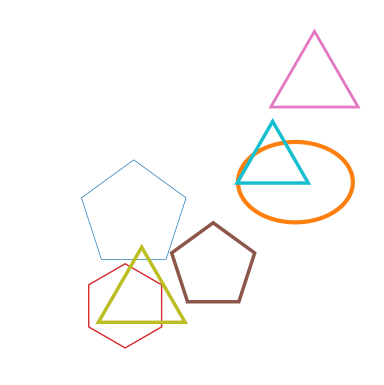[{"shape": "pentagon", "thickness": 0.5, "radius": 0.71, "center": [0.347, 0.442]}, {"shape": "oval", "thickness": 3, "radius": 0.75, "center": [0.767, 0.527]}, {"shape": "hexagon", "thickness": 1, "radius": 0.55, "center": [0.325, 0.206]}, {"shape": "pentagon", "thickness": 2.5, "radius": 0.57, "center": [0.554, 0.308]}, {"shape": "triangle", "thickness": 2, "radius": 0.66, "center": [0.817, 0.788]}, {"shape": "triangle", "thickness": 2.5, "radius": 0.65, "center": [0.368, 0.228]}, {"shape": "triangle", "thickness": 2.5, "radius": 0.53, "center": [0.708, 0.578]}]